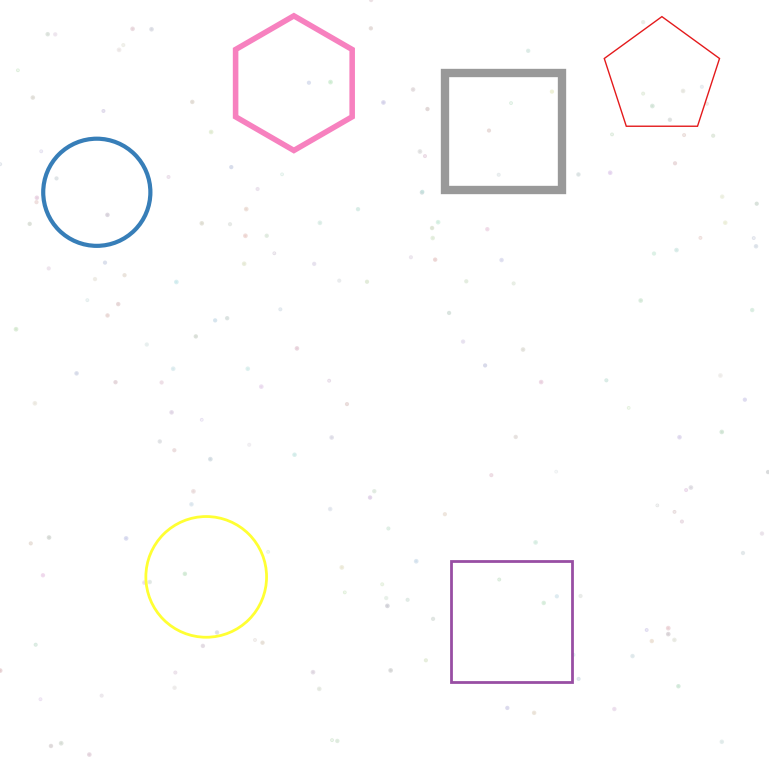[{"shape": "pentagon", "thickness": 0.5, "radius": 0.39, "center": [0.86, 0.9]}, {"shape": "circle", "thickness": 1.5, "radius": 0.35, "center": [0.126, 0.75]}, {"shape": "square", "thickness": 1, "radius": 0.39, "center": [0.664, 0.193]}, {"shape": "circle", "thickness": 1, "radius": 0.39, "center": [0.268, 0.251]}, {"shape": "hexagon", "thickness": 2, "radius": 0.44, "center": [0.382, 0.892]}, {"shape": "square", "thickness": 3, "radius": 0.38, "center": [0.653, 0.83]}]